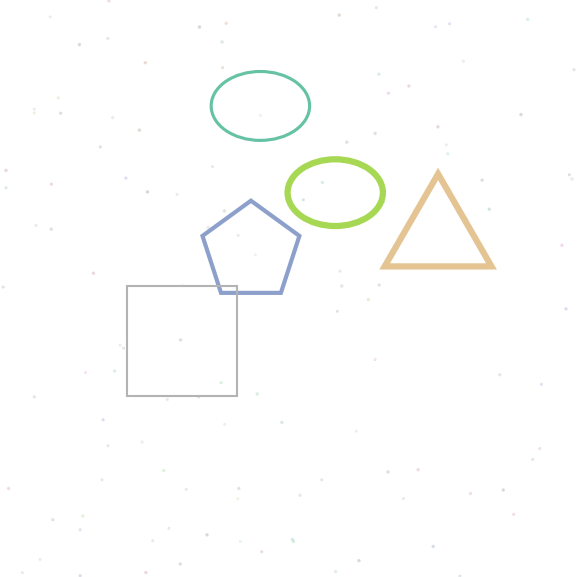[{"shape": "oval", "thickness": 1.5, "radius": 0.43, "center": [0.451, 0.816]}, {"shape": "pentagon", "thickness": 2, "radius": 0.44, "center": [0.435, 0.563]}, {"shape": "oval", "thickness": 3, "radius": 0.41, "center": [0.58, 0.666]}, {"shape": "triangle", "thickness": 3, "radius": 0.53, "center": [0.759, 0.591]}, {"shape": "square", "thickness": 1, "radius": 0.48, "center": [0.315, 0.409]}]